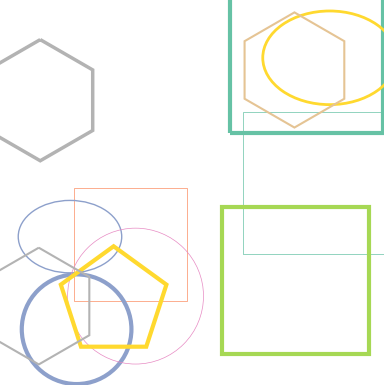[{"shape": "square", "thickness": 0.5, "radius": 0.92, "center": [0.816, 0.524]}, {"shape": "square", "thickness": 3, "radius": 0.99, "center": [0.797, 0.852]}, {"shape": "square", "thickness": 0.5, "radius": 0.74, "center": [0.339, 0.365]}, {"shape": "circle", "thickness": 3, "radius": 0.71, "center": [0.199, 0.145]}, {"shape": "oval", "thickness": 1, "radius": 0.67, "center": [0.182, 0.385]}, {"shape": "circle", "thickness": 0.5, "radius": 0.88, "center": [0.352, 0.231]}, {"shape": "square", "thickness": 3, "radius": 0.96, "center": [0.767, 0.271]}, {"shape": "pentagon", "thickness": 3, "radius": 0.72, "center": [0.295, 0.216]}, {"shape": "oval", "thickness": 2, "radius": 0.87, "center": [0.856, 0.85]}, {"shape": "hexagon", "thickness": 1.5, "radius": 0.75, "center": [0.765, 0.818]}, {"shape": "hexagon", "thickness": 1.5, "radius": 0.76, "center": [0.101, 0.205]}, {"shape": "hexagon", "thickness": 2.5, "radius": 0.79, "center": [0.105, 0.74]}]